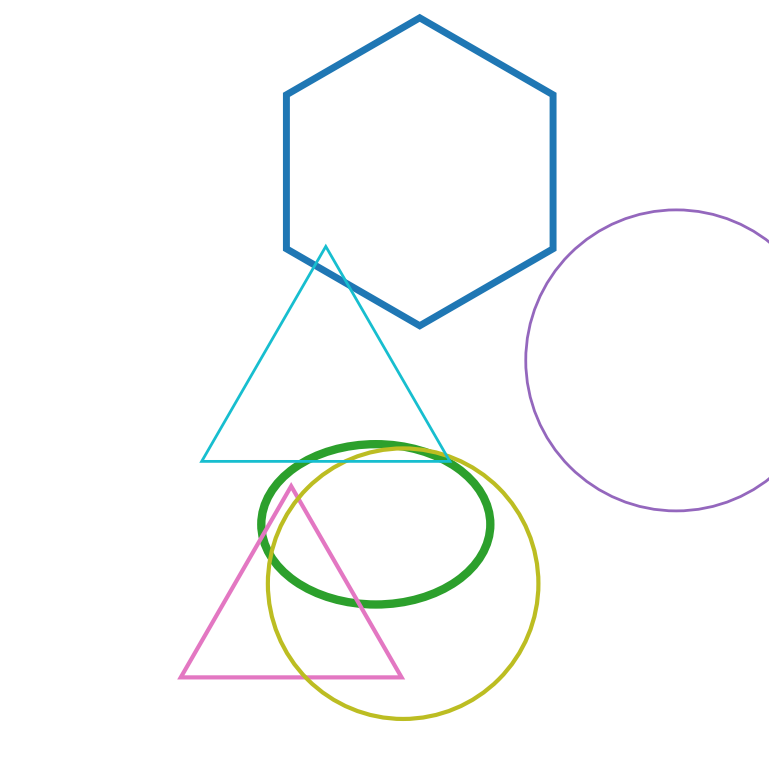[{"shape": "hexagon", "thickness": 2.5, "radius": 1.0, "center": [0.545, 0.777]}, {"shape": "oval", "thickness": 3, "radius": 0.74, "center": [0.488, 0.319]}, {"shape": "circle", "thickness": 1, "radius": 0.98, "center": [0.878, 0.532]}, {"shape": "triangle", "thickness": 1.5, "radius": 0.83, "center": [0.378, 0.203]}, {"shape": "circle", "thickness": 1.5, "radius": 0.88, "center": [0.524, 0.242]}, {"shape": "triangle", "thickness": 1, "radius": 0.93, "center": [0.423, 0.494]}]